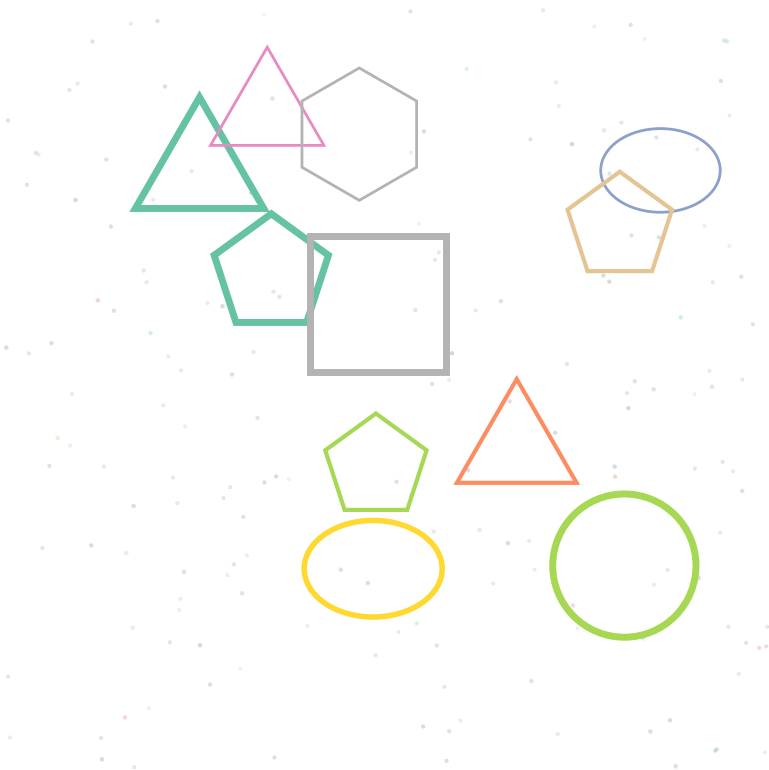[{"shape": "pentagon", "thickness": 2.5, "radius": 0.39, "center": [0.352, 0.644]}, {"shape": "triangle", "thickness": 2.5, "radius": 0.48, "center": [0.259, 0.777]}, {"shape": "triangle", "thickness": 1.5, "radius": 0.45, "center": [0.671, 0.418]}, {"shape": "oval", "thickness": 1, "radius": 0.39, "center": [0.858, 0.779]}, {"shape": "triangle", "thickness": 1, "radius": 0.42, "center": [0.347, 0.854]}, {"shape": "pentagon", "thickness": 1.5, "radius": 0.35, "center": [0.488, 0.394]}, {"shape": "circle", "thickness": 2.5, "radius": 0.47, "center": [0.811, 0.265]}, {"shape": "oval", "thickness": 2, "radius": 0.45, "center": [0.485, 0.261]}, {"shape": "pentagon", "thickness": 1.5, "radius": 0.36, "center": [0.805, 0.706]}, {"shape": "hexagon", "thickness": 1, "radius": 0.43, "center": [0.467, 0.826]}, {"shape": "square", "thickness": 2.5, "radius": 0.44, "center": [0.491, 0.605]}]